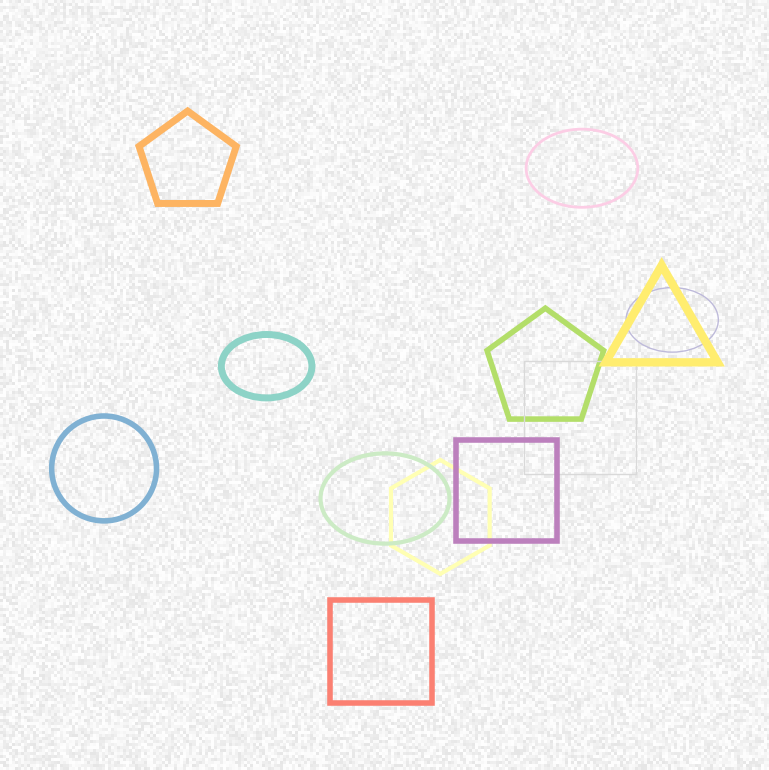[{"shape": "oval", "thickness": 2.5, "radius": 0.29, "center": [0.346, 0.524]}, {"shape": "hexagon", "thickness": 1.5, "radius": 0.37, "center": [0.572, 0.329]}, {"shape": "oval", "thickness": 0.5, "radius": 0.3, "center": [0.873, 0.585]}, {"shape": "square", "thickness": 2, "radius": 0.33, "center": [0.495, 0.154]}, {"shape": "circle", "thickness": 2, "radius": 0.34, "center": [0.135, 0.392]}, {"shape": "pentagon", "thickness": 2.5, "radius": 0.33, "center": [0.244, 0.789]}, {"shape": "pentagon", "thickness": 2, "radius": 0.4, "center": [0.708, 0.52]}, {"shape": "oval", "thickness": 1, "radius": 0.36, "center": [0.756, 0.782]}, {"shape": "square", "thickness": 0.5, "radius": 0.37, "center": [0.753, 0.457]}, {"shape": "square", "thickness": 2, "radius": 0.33, "center": [0.658, 0.363]}, {"shape": "oval", "thickness": 1.5, "radius": 0.42, "center": [0.5, 0.353]}, {"shape": "triangle", "thickness": 3, "radius": 0.42, "center": [0.859, 0.571]}]